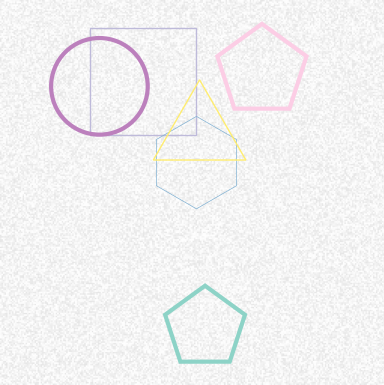[{"shape": "pentagon", "thickness": 3, "radius": 0.55, "center": [0.533, 0.149]}, {"shape": "square", "thickness": 1, "radius": 0.69, "center": [0.372, 0.789]}, {"shape": "hexagon", "thickness": 0.5, "radius": 0.6, "center": [0.51, 0.578]}, {"shape": "pentagon", "thickness": 3, "radius": 0.61, "center": [0.68, 0.816]}, {"shape": "circle", "thickness": 3, "radius": 0.63, "center": [0.258, 0.776]}, {"shape": "triangle", "thickness": 1, "radius": 0.69, "center": [0.518, 0.654]}]